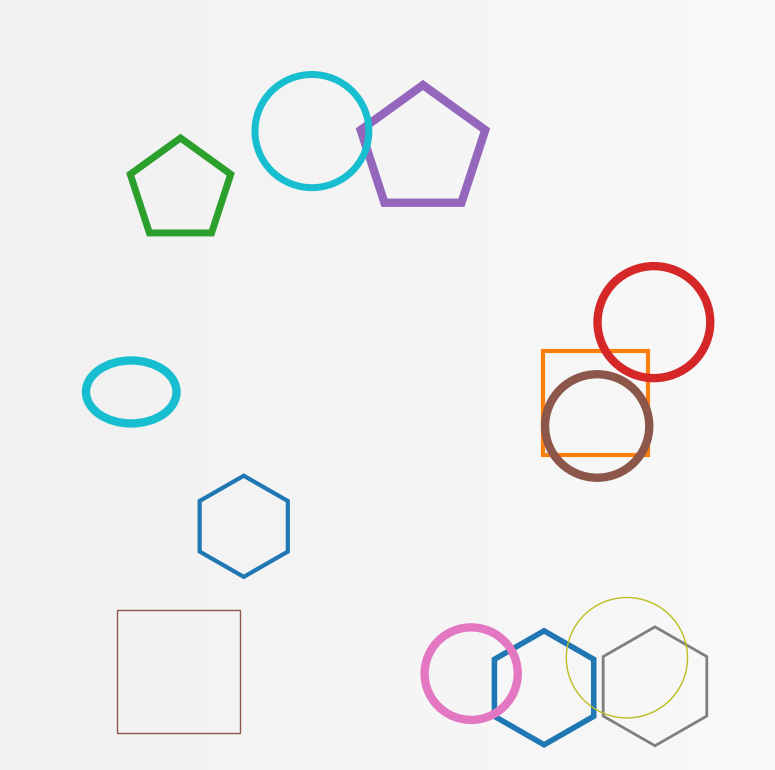[{"shape": "hexagon", "thickness": 1.5, "radius": 0.33, "center": [0.315, 0.317]}, {"shape": "hexagon", "thickness": 2, "radius": 0.37, "center": [0.702, 0.107]}, {"shape": "square", "thickness": 1.5, "radius": 0.34, "center": [0.768, 0.477]}, {"shape": "pentagon", "thickness": 2.5, "radius": 0.34, "center": [0.233, 0.753]}, {"shape": "circle", "thickness": 3, "radius": 0.36, "center": [0.844, 0.582]}, {"shape": "pentagon", "thickness": 3, "radius": 0.42, "center": [0.546, 0.805]}, {"shape": "square", "thickness": 0.5, "radius": 0.4, "center": [0.23, 0.128]}, {"shape": "circle", "thickness": 3, "radius": 0.34, "center": [0.771, 0.447]}, {"shape": "circle", "thickness": 3, "radius": 0.3, "center": [0.608, 0.125]}, {"shape": "hexagon", "thickness": 1, "radius": 0.39, "center": [0.845, 0.109]}, {"shape": "circle", "thickness": 0.5, "radius": 0.39, "center": [0.809, 0.146]}, {"shape": "oval", "thickness": 3, "radius": 0.29, "center": [0.169, 0.491]}, {"shape": "circle", "thickness": 2.5, "radius": 0.37, "center": [0.402, 0.83]}]